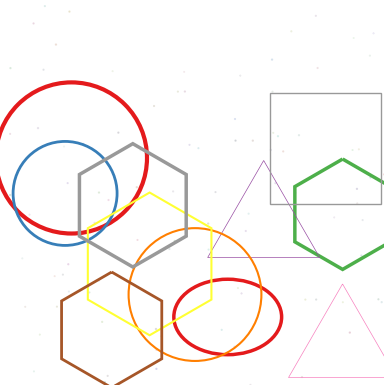[{"shape": "oval", "thickness": 2.5, "radius": 0.7, "center": [0.592, 0.177]}, {"shape": "circle", "thickness": 3, "radius": 0.98, "center": [0.186, 0.59]}, {"shape": "circle", "thickness": 2, "radius": 0.68, "center": [0.169, 0.498]}, {"shape": "hexagon", "thickness": 2.5, "radius": 0.72, "center": [0.89, 0.444]}, {"shape": "triangle", "thickness": 0.5, "radius": 0.84, "center": [0.685, 0.415]}, {"shape": "circle", "thickness": 1.5, "radius": 0.86, "center": [0.506, 0.235]}, {"shape": "hexagon", "thickness": 1.5, "radius": 0.93, "center": [0.389, 0.315]}, {"shape": "hexagon", "thickness": 2, "radius": 0.75, "center": [0.29, 0.143]}, {"shape": "triangle", "thickness": 0.5, "radius": 0.81, "center": [0.89, 0.1]}, {"shape": "hexagon", "thickness": 2.5, "radius": 0.8, "center": [0.345, 0.467]}, {"shape": "square", "thickness": 1, "radius": 0.72, "center": [0.846, 0.615]}]